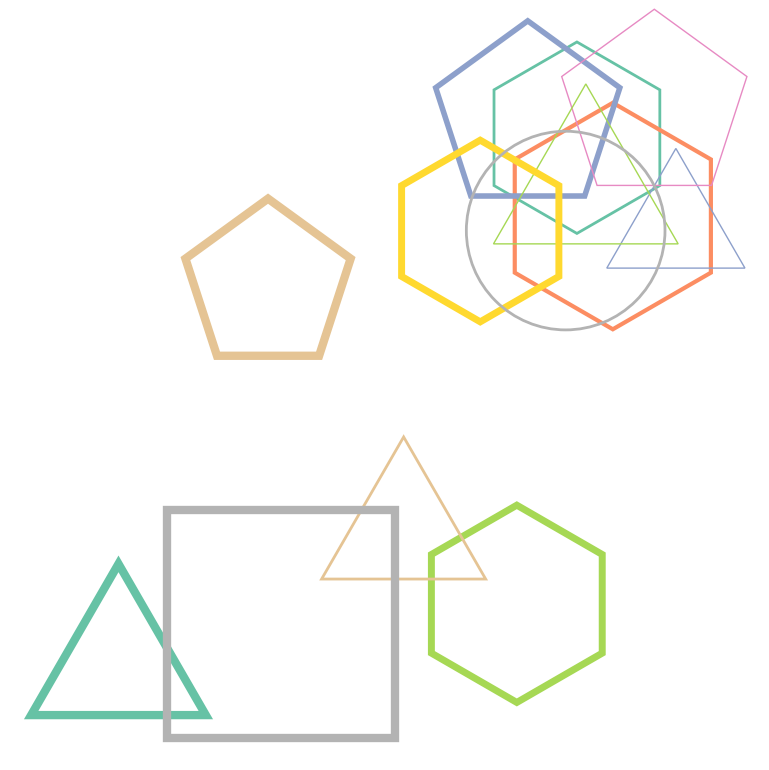[{"shape": "triangle", "thickness": 3, "radius": 0.65, "center": [0.154, 0.137]}, {"shape": "hexagon", "thickness": 1, "radius": 0.62, "center": [0.749, 0.821]}, {"shape": "hexagon", "thickness": 1.5, "radius": 0.74, "center": [0.796, 0.719]}, {"shape": "pentagon", "thickness": 2, "radius": 0.63, "center": [0.685, 0.847]}, {"shape": "triangle", "thickness": 0.5, "radius": 0.52, "center": [0.878, 0.704]}, {"shape": "pentagon", "thickness": 0.5, "radius": 0.63, "center": [0.85, 0.862]}, {"shape": "hexagon", "thickness": 2.5, "radius": 0.64, "center": [0.671, 0.216]}, {"shape": "triangle", "thickness": 0.5, "radius": 0.69, "center": [0.761, 0.753]}, {"shape": "hexagon", "thickness": 2.5, "radius": 0.59, "center": [0.624, 0.7]}, {"shape": "triangle", "thickness": 1, "radius": 0.62, "center": [0.524, 0.31]}, {"shape": "pentagon", "thickness": 3, "radius": 0.56, "center": [0.348, 0.629]}, {"shape": "circle", "thickness": 1, "radius": 0.65, "center": [0.735, 0.701]}, {"shape": "square", "thickness": 3, "radius": 0.74, "center": [0.365, 0.189]}]